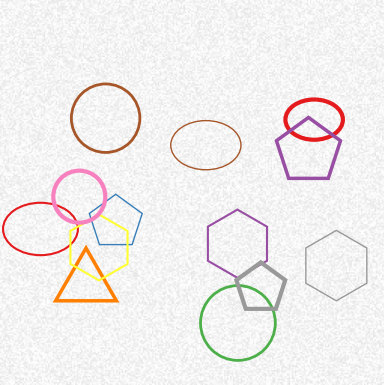[{"shape": "oval", "thickness": 3, "radius": 0.37, "center": [0.816, 0.689]}, {"shape": "oval", "thickness": 1.5, "radius": 0.49, "center": [0.105, 0.405]}, {"shape": "pentagon", "thickness": 1, "radius": 0.36, "center": [0.301, 0.423]}, {"shape": "circle", "thickness": 2, "radius": 0.49, "center": [0.618, 0.161]}, {"shape": "pentagon", "thickness": 2.5, "radius": 0.44, "center": [0.801, 0.607]}, {"shape": "hexagon", "thickness": 1.5, "radius": 0.44, "center": [0.617, 0.367]}, {"shape": "triangle", "thickness": 2.5, "radius": 0.46, "center": [0.223, 0.264]}, {"shape": "hexagon", "thickness": 1.5, "radius": 0.43, "center": [0.257, 0.357]}, {"shape": "circle", "thickness": 2, "radius": 0.44, "center": [0.274, 0.693]}, {"shape": "oval", "thickness": 1, "radius": 0.46, "center": [0.535, 0.623]}, {"shape": "circle", "thickness": 3, "radius": 0.34, "center": [0.206, 0.489]}, {"shape": "hexagon", "thickness": 1, "radius": 0.46, "center": [0.874, 0.31]}, {"shape": "pentagon", "thickness": 3, "radius": 0.33, "center": [0.677, 0.252]}]